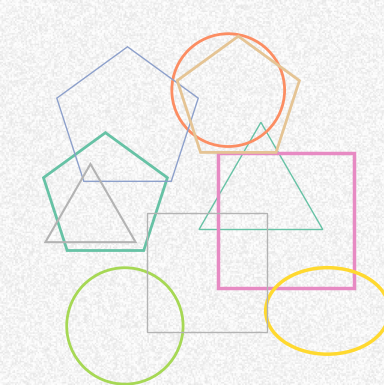[{"shape": "triangle", "thickness": 1, "radius": 0.93, "center": [0.678, 0.497]}, {"shape": "pentagon", "thickness": 2, "radius": 0.85, "center": [0.274, 0.486]}, {"shape": "circle", "thickness": 2, "radius": 0.73, "center": [0.593, 0.766]}, {"shape": "pentagon", "thickness": 1, "radius": 0.97, "center": [0.331, 0.685]}, {"shape": "square", "thickness": 2.5, "radius": 0.88, "center": [0.743, 0.427]}, {"shape": "circle", "thickness": 2, "radius": 0.76, "center": [0.324, 0.153]}, {"shape": "oval", "thickness": 2.5, "radius": 0.8, "center": [0.851, 0.192]}, {"shape": "pentagon", "thickness": 2, "radius": 0.83, "center": [0.619, 0.739]}, {"shape": "triangle", "thickness": 1.5, "radius": 0.68, "center": [0.235, 0.439]}, {"shape": "square", "thickness": 1, "radius": 0.78, "center": [0.538, 0.292]}]